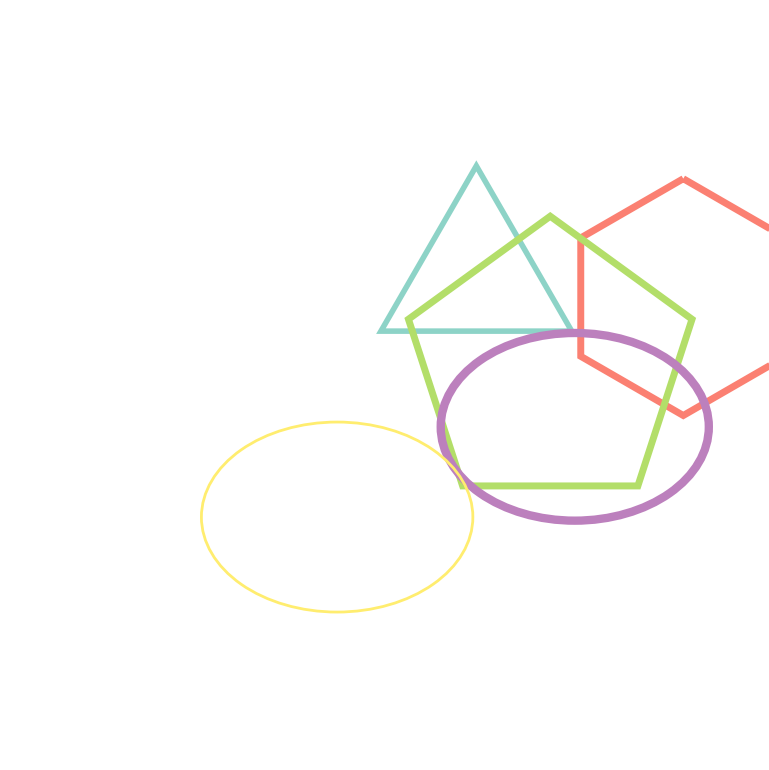[{"shape": "triangle", "thickness": 2, "radius": 0.72, "center": [0.619, 0.641]}, {"shape": "hexagon", "thickness": 2.5, "radius": 0.77, "center": [0.887, 0.614]}, {"shape": "pentagon", "thickness": 2.5, "radius": 0.97, "center": [0.715, 0.526]}, {"shape": "oval", "thickness": 3, "radius": 0.87, "center": [0.746, 0.446]}, {"shape": "oval", "thickness": 1, "radius": 0.88, "center": [0.438, 0.328]}]